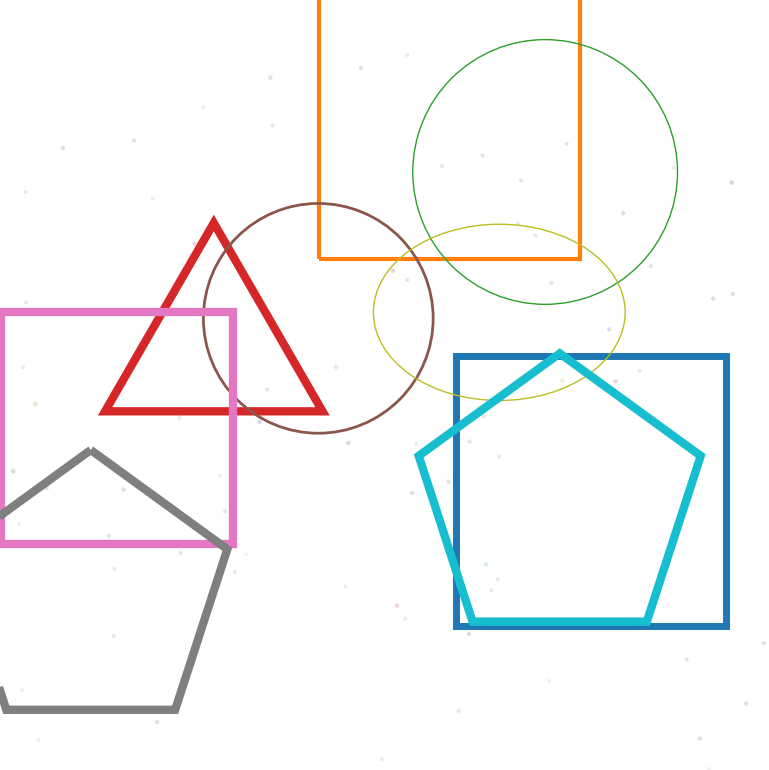[{"shape": "square", "thickness": 2.5, "radius": 0.88, "center": [0.767, 0.362]}, {"shape": "square", "thickness": 1.5, "radius": 0.85, "center": [0.584, 0.833]}, {"shape": "circle", "thickness": 0.5, "radius": 0.86, "center": [0.708, 0.777]}, {"shape": "triangle", "thickness": 3, "radius": 0.82, "center": [0.278, 0.547]}, {"shape": "circle", "thickness": 1, "radius": 0.75, "center": [0.413, 0.587]}, {"shape": "square", "thickness": 3, "radius": 0.75, "center": [0.152, 0.444]}, {"shape": "pentagon", "thickness": 3, "radius": 0.93, "center": [0.118, 0.229]}, {"shape": "oval", "thickness": 0.5, "radius": 0.82, "center": [0.648, 0.594]}, {"shape": "pentagon", "thickness": 3, "radius": 0.96, "center": [0.727, 0.348]}]